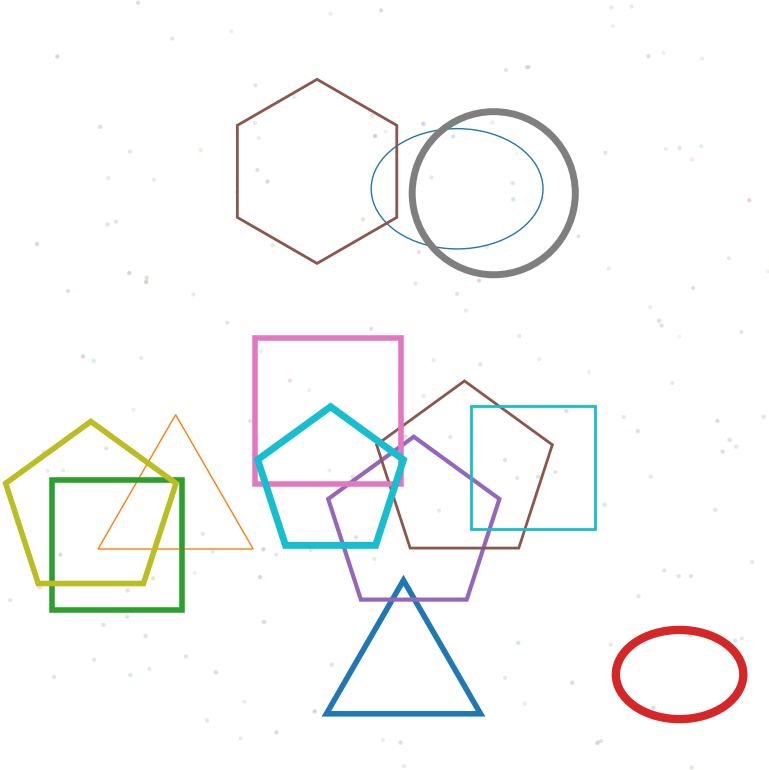[{"shape": "triangle", "thickness": 2, "radius": 0.58, "center": [0.524, 0.131]}, {"shape": "oval", "thickness": 0.5, "radius": 0.56, "center": [0.594, 0.755]}, {"shape": "triangle", "thickness": 0.5, "radius": 0.58, "center": [0.228, 0.345]}, {"shape": "square", "thickness": 2, "radius": 0.42, "center": [0.152, 0.292]}, {"shape": "oval", "thickness": 3, "radius": 0.41, "center": [0.883, 0.124]}, {"shape": "pentagon", "thickness": 1.5, "radius": 0.58, "center": [0.537, 0.316]}, {"shape": "pentagon", "thickness": 1, "radius": 0.6, "center": [0.603, 0.385]}, {"shape": "hexagon", "thickness": 1, "radius": 0.6, "center": [0.412, 0.777]}, {"shape": "square", "thickness": 2, "radius": 0.47, "center": [0.426, 0.466]}, {"shape": "circle", "thickness": 2.5, "radius": 0.53, "center": [0.641, 0.749]}, {"shape": "pentagon", "thickness": 2, "radius": 0.58, "center": [0.118, 0.336]}, {"shape": "square", "thickness": 1, "radius": 0.4, "center": [0.692, 0.393]}, {"shape": "pentagon", "thickness": 2.5, "radius": 0.5, "center": [0.429, 0.372]}]